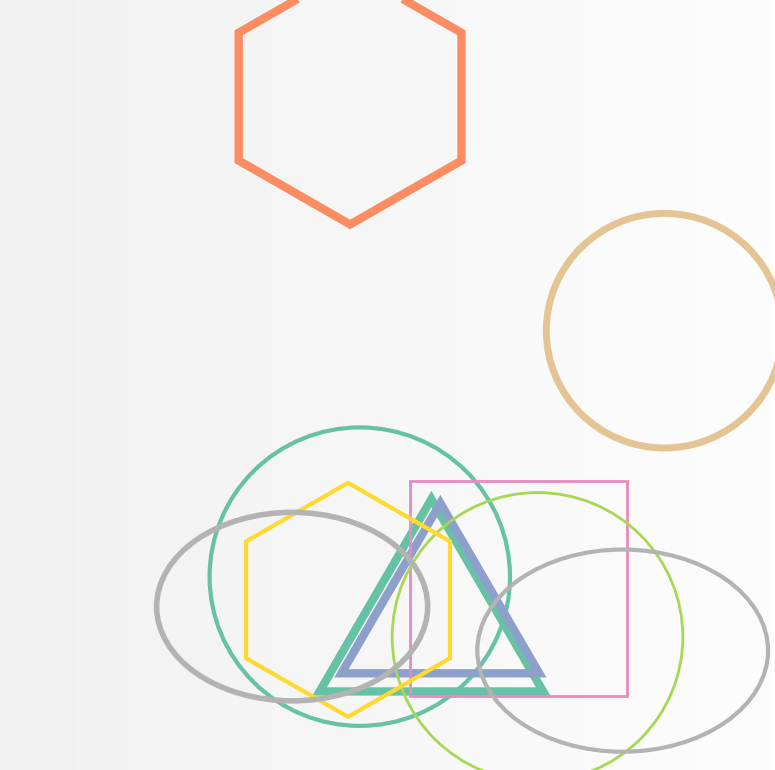[{"shape": "triangle", "thickness": 3, "radius": 0.83, "center": [0.557, 0.185]}, {"shape": "circle", "thickness": 1.5, "radius": 0.97, "center": [0.464, 0.251]}, {"shape": "hexagon", "thickness": 3, "radius": 0.83, "center": [0.452, 0.874]}, {"shape": "triangle", "thickness": 3, "radius": 0.74, "center": [0.568, 0.199]}, {"shape": "square", "thickness": 1, "radius": 0.7, "center": [0.669, 0.236]}, {"shape": "circle", "thickness": 1, "radius": 0.94, "center": [0.694, 0.173]}, {"shape": "hexagon", "thickness": 1.5, "radius": 0.76, "center": [0.449, 0.221]}, {"shape": "circle", "thickness": 2.5, "radius": 0.76, "center": [0.857, 0.571]}, {"shape": "oval", "thickness": 1.5, "radius": 0.94, "center": [0.803, 0.155]}, {"shape": "oval", "thickness": 2, "radius": 0.87, "center": [0.377, 0.212]}]